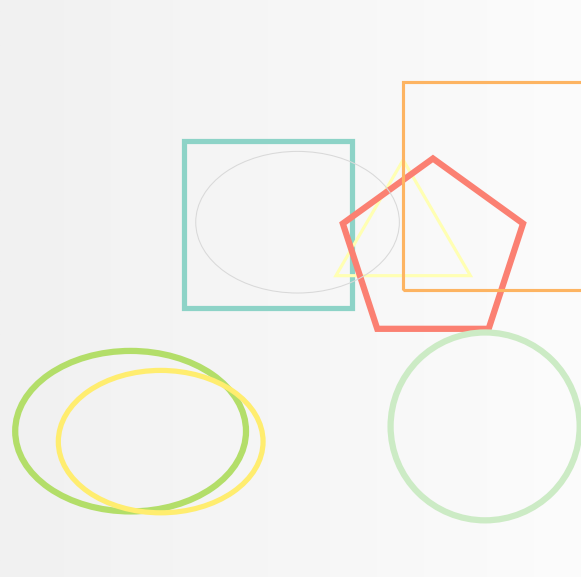[{"shape": "square", "thickness": 2.5, "radius": 0.73, "center": [0.461, 0.61]}, {"shape": "triangle", "thickness": 1.5, "radius": 0.67, "center": [0.694, 0.589]}, {"shape": "pentagon", "thickness": 3, "radius": 0.82, "center": [0.745, 0.562]}, {"shape": "square", "thickness": 1.5, "radius": 0.9, "center": [0.875, 0.677]}, {"shape": "oval", "thickness": 3, "radius": 0.99, "center": [0.225, 0.253]}, {"shape": "oval", "thickness": 0.5, "radius": 0.88, "center": [0.512, 0.614]}, {"shape": "circle", "thickness": 3, "radius": 0.81, "center": [0.835, 0.261]}, {"shape": "oval", "thickness": 2.5, "radius": 0.88, "center": [0.276, 0.234]}]